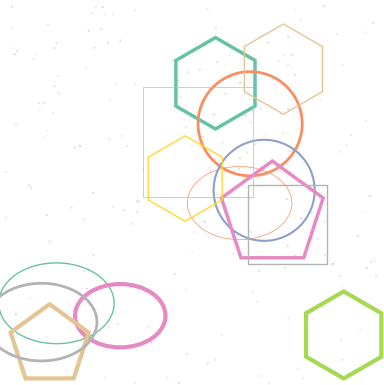[{"shape": "hexagon", "thickness": 2.5, "radius": 0.59, "center": [0.56, 0.784]}, {"shape": "oval", "thickness": 1, "radius": 0.75, "center": [0.147, 0.212]}, {"shape": "circle", "thickness": 2, "radius": 0.68, "center": [0.65, 0.679]}, {"shape": "oval", "thickness": 0.5, "radius": 0.68, "center": [0.622, 0.473]}, {"shape": "circle", "thickness": 1.5, "radius": 0.66, "center": [0.686, 0.506]}, {"shape": "oval", "thickness": 3, "radius": 0.59, "center": [0.312, 0.18]}, {"shape": "pentagon", "thickness": 2.5, "radius": 0.69, "center": [0.707, 0.443]}, {"shape": "hexagon", "thickness": 3, "radius": 0.56, "center": [0.893, 0.13]}, {"shape": "square", "thickness": 0.5, "radius": 0.72, "center": [0.515, 0.631]}, {"shape": "hexagon", "thickness": 1, "radius": 0.55, "center": [0.481, 0.536]}, {"shape": "hexagon", "thickness": 1, "radius": 0.59, "center": [0.736, 0.82]}, {"shape": "pentagon", "thickness": 3, "radius": 0.53, "center": [0.129, 0.103]}, {"shape": "oval", "thickness": 2, "radius": 0.72, "center": [0.108, 0.163]}, {"shape": "square", "thickness": 1, "radius": 0.51, "center": [0.746, 0.417]}]